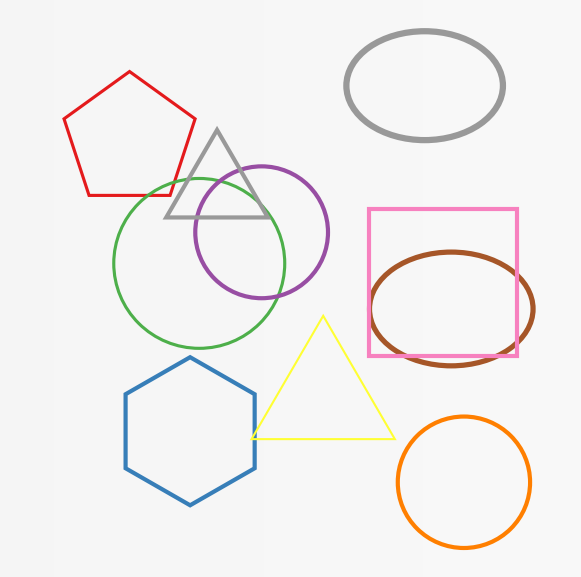[{"shape": "pentagon", "thickness": 1.5, "radius": 0.59, "center": [0.223, 0.757]}, {"shape": "hexagon", "thickness": 2, "radius": 0.64, "center": [0.327, 0.252]}, {"shape": "circle", "thickness": 1.5, "radius": 0.74, "center": [0.343, 0.543]}, {"shape": "circle", "thickness": 2, "radius": 0.57, "center": [0.45, 0.597]}, {"shape": "circle", "thickness": 2, "radius": 0.57, "center": [0.798, 0.164]}, {"shape": "triangle", "thickness": 1, "radius": 0.71, "center": [0.556, 0.31]}, {"shape": "oval", "thickness": 2.5, "radius": 0.7, "center": [0.776, 0.464]}, {"shape": "square", "thickness": 2, "radius": 0.64, "center": [0.762, 0.511]}, {"shape": "triangle", "thickness": 2, "radius": 0.51, "center": [0.373, 0.673]}, {"shape": "oval", "thickness": 3, "radius": 0.67, "center": [0.731, 0.851]}]